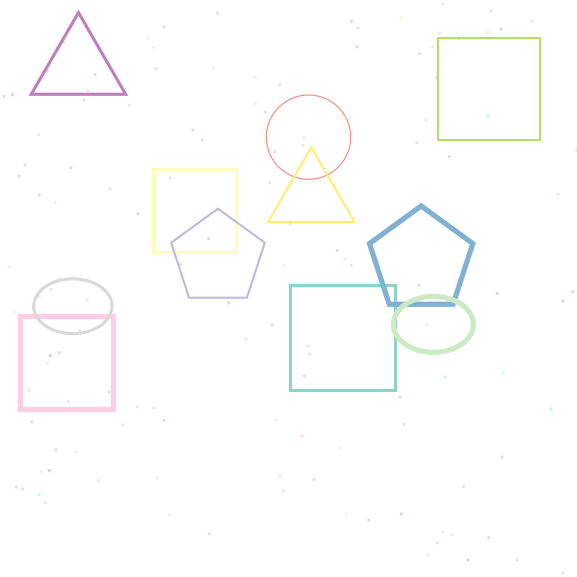[{"shape": "square", "thickness": 1.5, "radius": 0.46, "center": [0.593, 0.415]}, {"shape": "square", "thickness": 1.5, "radius": 0.36, "center": [0.337, 0.635]}, {"shape": "pentagon", "thickness": 1, "radius": 0.43, "center": [0.377, 0.553]}, {"shape": "circle", "thickness": 0.5, "radius": 0.37, "center": [0.534, 0.762]}, {"shape": "pentagon", "thickness": 2.5, "radius": 0.47, "center": [0.729, 0.548]}, {"shape": "square", "thickness": 1, "radius": 0.44, "center": [0.847, 0.845]}, {"shape": "square", "thickness": 2.5, "radius": 0.4, "center": [0.115, 0.372]}, {"shape": "oval", "thickness": 1.5, "radius": 0.34, "center": [0.126, 0.469]}, {"shape": "triangle", "thickness": 1.5, "radius": 0.47, "center": [0.136, 0.883]}, {"shape": "oval", "thickness": 2.5, "radius": 0.35, "center": [0.75, 0.438]}, {"shape": "triangle", "thickness": 1, "radius": 0.43, "center": [0.539, 0.658]}]